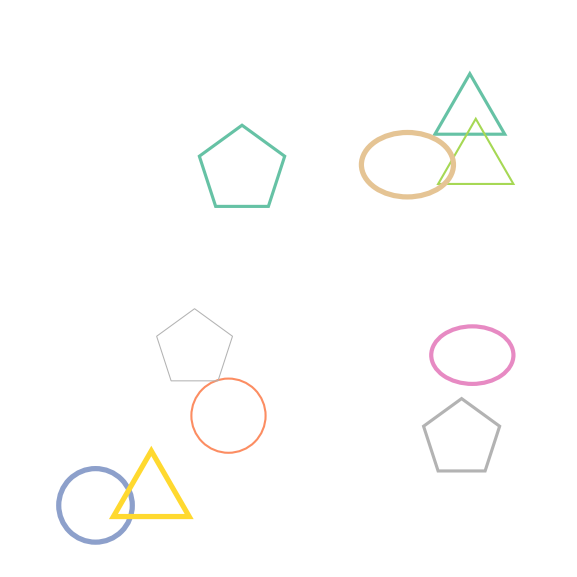[{"shape": "pentagon", "thickness": 1.5, "radius": 0.39, "center": [0.419, 0.705]}, {"shape": "triangle", "thickness": 1.5, "radius": 0.35, "center": [0.814, 0.802]}, {"shape": "circle", "thickness": 1, "radius": 0.32, "center": [0.396, 0.279]}, {"shape": "circle", "thickness": 2.5, "radius": 0.32, "center": [0.165, 0.124]}, {"shape": "oval", "thickness": 2, "radius": 0.36, "center": [0.818, 0.384]}, {"shape": "triangle", "thickness": 1, "radius": 0.38, "center": [0.824, 0.718]}, {"shape": "triangle", "thickness": 2.5, "radius": 0.38, "center": [0.262, 0.143]}, {"shape": "oval", "thickness": 2.5, "radius": 0.4, "center": [0.706, 0.714]}, {"shape": "pentagon", "thickness": 0.5, "radius": 0.35, "center": [0.337, 0.396]}, {"shape": "pentagon", "thickness": 1.5, "radius": 0.35, "center": [0.799, 0.24]}]